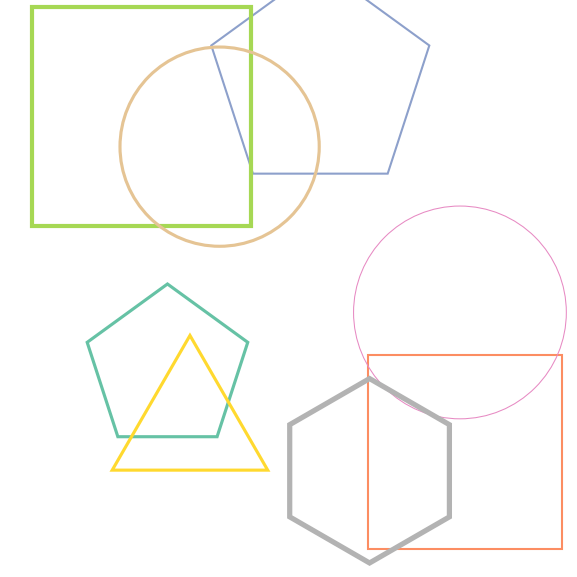[{"shape": "pentagon", "thickness": 1.5, "radius": 0.73, "center": [0.29, 0.361]}, {"shape": "square", "thickness": 1, "radius": 0.84, "center": [0.805, 0.217]}, {"shape": "pentagon", "thickness": 1, "radius": 0.99, "center": [0.555, 0.859]}, {"shape": "circle", "thickness": 0.5, "radius": 0.92, "center": [0.796, 0.458]}, {"shape": "square", "thickness": 2, "radius": 0.95, "center": [0.245, 0.798]}, {"shape": "triangle", "thickness": 1.5, "radius": 0.78, "center": [0.329, 0.263]}, {"shape": "circle", "thickness": 1.5, "radius": 0.86, "center": [0.38, 0.745]}, {"shape": "hexagon", "thickness": 2.5, "radius": 0.8, "center": [0.64, 0.184]}]